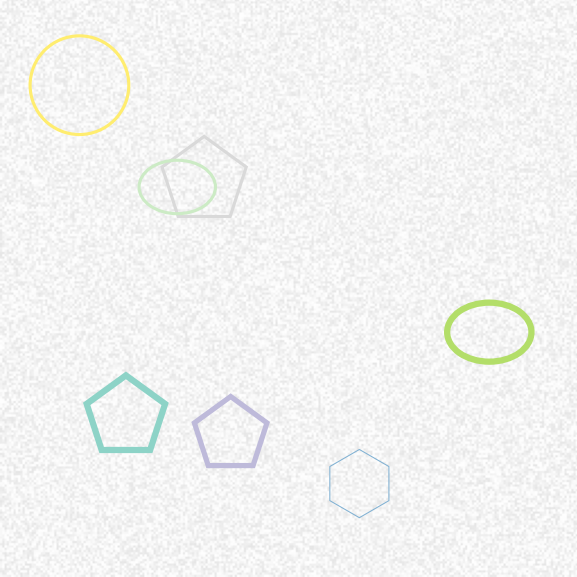[{"shape": "pentagon", "thickness": 3, "radius": 0.36, "center": [0.218, 0.278]}, {"shape": "pentagon", "thickness": 2.5, "radius": 0.33, "center": [0.399, 0.246]}, {"shape": "hexagon", "thickness": 0.5, "radius": 0.3, "center": [0.622, 0.162]}, {"shape": "oval", "thickness": 3, "radius": 0.37, "center": [0.847, 0.424]}, {"shape": "pentagon", "thickness": 1.5, "radius": 0.38, "center": [0.354, 0.686]}, {"shape": "oval", "thickness": 1.5, "radius": 0.33, "center": [0.307, 0.675]}, {"shape": "circle", "thickness": 1.5, "radius": 0.43, "center": [0.138, 0.852]}]